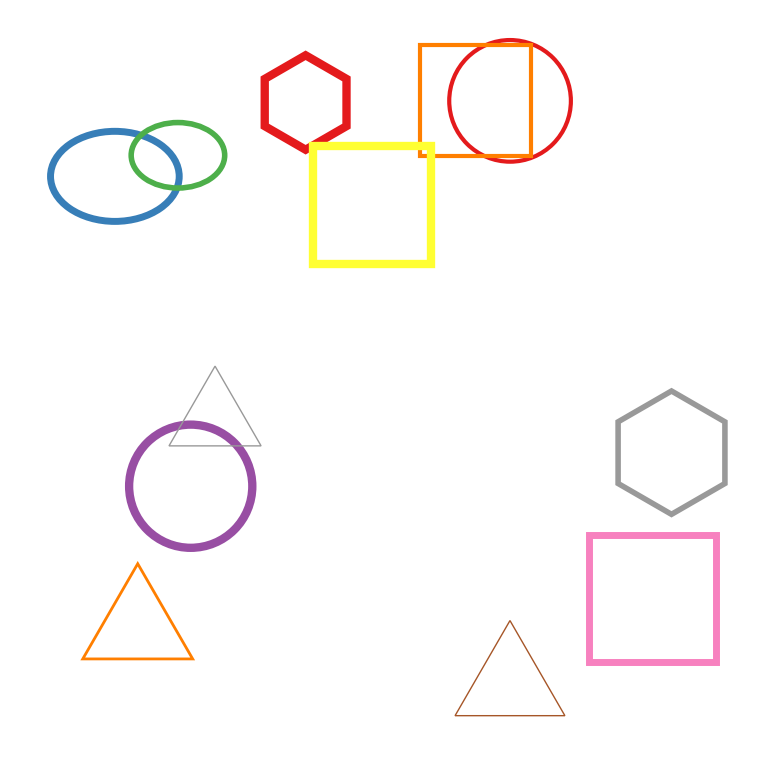[{"shape": "hexagon", "thickness": 3, "radius": 0.31, "center": [0.397, 0.867]}, {"shape": "circle", "thickness": 1.5, "radius": 0.39, "center": [0.662, 0.869]}, {"shape": "oval", "thickness": 2.5, "radius": 0.42, "center": [0.149, 0.771]}, {"shape": "oval", "thickness": 2, "radius": 0.3, "center": [0.231, 0.798]}, {"shape": "circle", "thickness": 3, "radius": 0.4, "center": [0.248, 0.369]}, {"shape": "triangle", "thickness": 1, "radius": 0.41, "center": [0.179, 0.185]}, {"shape": "square", "thickness": 1.5, "radius": 0.36, "center": [0.618, 0.87]}, {"shape": "square", "thickness": 3, "radius": 0.38, "center": [0.483, 0.734]}, {"shape": "triangle", "thickness": 0.5, "radius": 0.41, "center": [0.662, 0.112]}, {"shape": "square", "thickness": 2.5, "radius": 0.41, "center": [0.847, 0.223]}, {"shape": "triangle", "thickness": 0.5, "radius": 0.35, "center": [0.279, 0.455]}, {"shape": "hexagon", "thickness": 2, "radius": 0.4, "center": [0.872, 0.412]}]